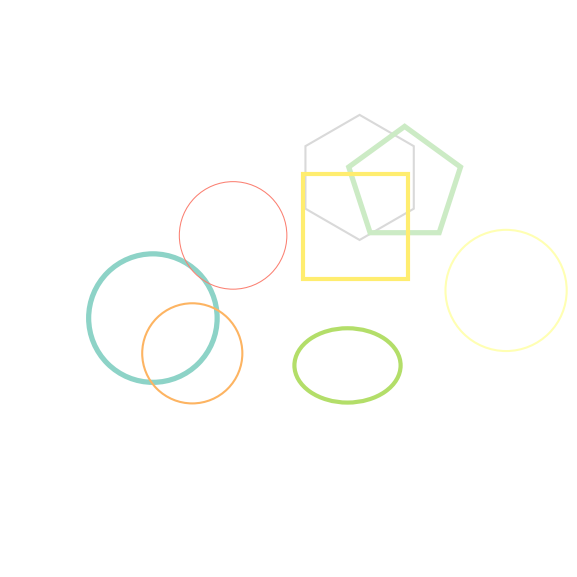[{"shape": "circle", "thickness": 2.5, "radius": 0.56, "center": [0.265, 0.448]}, {"shape": "circle", "thickness": 1, "radius": 0.52, "center": [0.876, 0.496]}, {"shape": "circle", "thickness": 0.5, "radius": 0.47, "center": [0.404, 0.591]}, {"shape": "circle", "thickness": 1, "radius": 0.43, "center": [0.333, 0.387]}, {"shape": "oval", "thickness": 2, "radius": 0.46, "center": [0.602, 0.366]}, {"shape": "hexagon", "thickness": 1, "radius": 0.54, "center": [0.623, 0.692]}, {"shape": "pentagon", "thickness": 2.5, "radius": 0.51, "center": [0.701, 0.678]}, {"shape": "square", "thickness": 2, "radius": 0.45, "center": [0.616, 0.607]}]